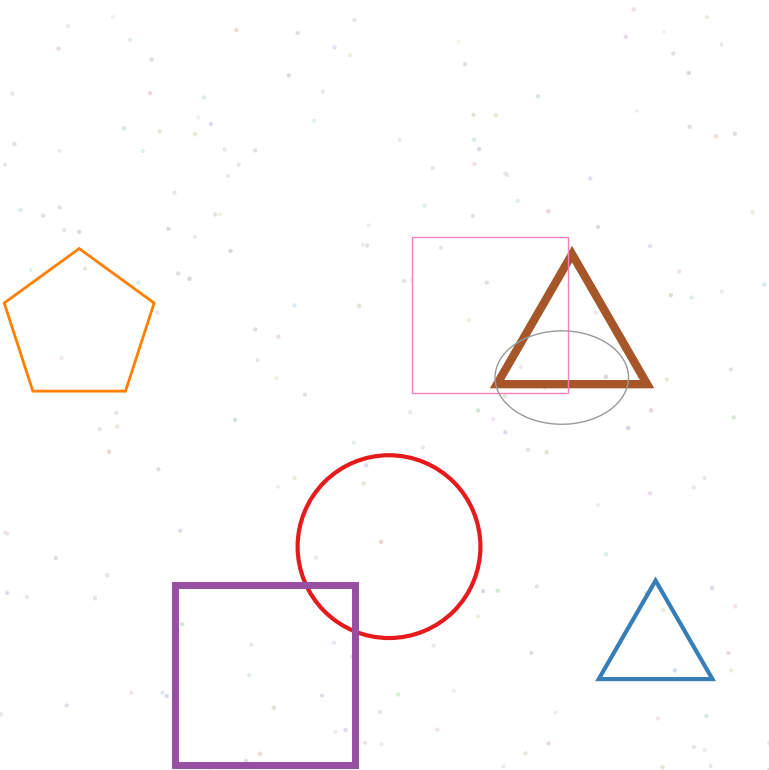[{"shape": "circle", "thickness": 1.5, "radius": 0.59, "center": [0.505, 0.29]}, {"shape": "triangle", "thickness": 1.5, "radius": 0.43, "center": [0.851, 0.161]}, {"shape": "square", "thickness": 2.5, "radius": 0.58, "center": [0.344, 0.123]}, {"shape": "pentagon", "thickness": 1, "radius": 0.51, "center": [0.103, 0.575]}, {"shape": "triangle", "thickness": 3, "radius": 0.56, "center": [0.743, 0.557]}, {"shape": "square", "thickness": 0.5, "radius": 0.51, "center": [0.637, 0.591]}, {"shape": "oval", "thickness": 0.5, "radius": 0.43, "center": [0.73, 0.51]}]